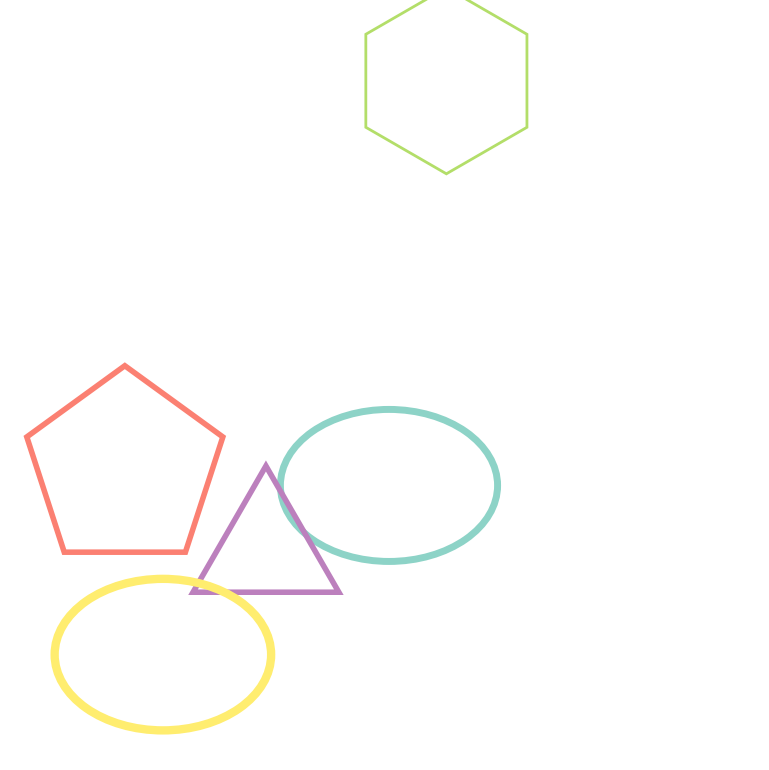[{"shape": "oval", "thickness": 2.5, "radius": 0.71, "center": [0.505, 0.37]}, {"shape": "pentagon", "thickness": 2, "radius": 0.67, "center": [0.162, 0.391]}, {"shape": "hexagon", "thickness": 1, "radius": 0.6, "center": [0.58, 0.895]}, {"shape": "triangle", "thickness": 2, "radius": 0.55, "center": [0.345, 0.286]}, {"shape": "oval", "thickness": 3, "radius": 0.7, "center": [0.212, 0.15]}]